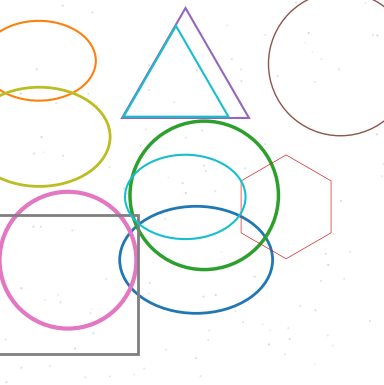[{"shape": "oval", "thickness": 2, "radius": 0.99, "center": [0.509, 0.325]}, {"shape": "oval", "thickness": 1.5, "radius": 0.74, "center": [0.101, 0.842]}, {"shape": "circle", "thickness": 2.5, "radius": 0.96, "center": [0.53, 0.493]}, {"shape": "hexagon", "thickness": 0.5, "radius": 0.67, "center": [0.743, 0.463]}, {"shape": "triangle", "thickness": 1.5, "radius": 0.95, "center": [0.482, 0.789]}, {"shape": "circle", "thickness": 1, "radius": 0.93, "center": [0.884, 0.834]}, {"shape": "circle", "thickness": 3, "radius": 0.89, "center": [0.177, 0.324]}, {"shape": "square", "thickness": 2, "radius": 0.9, "center": [0.177, 0.261]}, {"shape": "oval", "thickness": 2, "radius": 0.92, "center": [0.102, 0.645]}, {"shape": "oval", "thickness": 1.5, "radius": 0.78, "center": [0.481, 0.489]}, {"shape": "triangle", "thickness": 1.5, "radius": 0.79, "center": [0.457, 0.776]}]